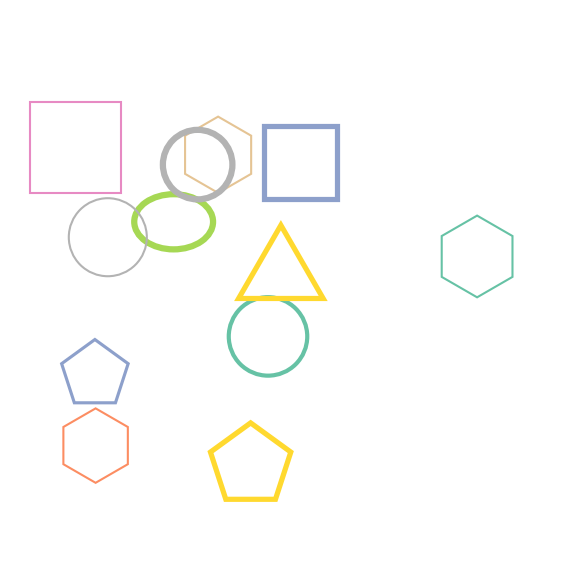[{"shape": "hexagon", "thickness": 1, "radius": 0.35, "center": [0.826, 0.555]}, {"shape": "circle", "thickness": 2, "radius": 0.34, "center": [0.464, 0.417]}, {"shape": "hexagon", "thickness": 1, "radius": 0.32, "center": [0.166, 0.228]}, {"shape": "pentagon", "thickness": 1.5, "radius": 0.3, "center": [0.164, 0.351]}, {"shape": "square", "thickness": 2.5, "radius": 0.31, "center": [0.52, 0.718]}, {"shape": "square", "thickness": 1, "radius": 0.4, "center": [0.13, 0.744]}, {"shape": "oval", "thickness": 3, "radius": 0.34, "center": [0.301, 0.615]}, {"shape": "triangle", "thickness": 2.5, "radius": 0.42, "center": [0.486, 0.525]}, {"shape": "pentagon", "thickness": 2.5, "radius": 0.37, "center": [0.434, 0.194]}, {"shape": "hexagon", "thickness": 1, "radius": 0.33, "center": [0.378, 0.731]}, {"shape": "circle", "thickness": 3, "radius": 0.3, "center": [0.342, 0.714]}, {"shape": "circle", "thickness": 1, "radius": 0.34, "center": [0.187, 0.588]}]